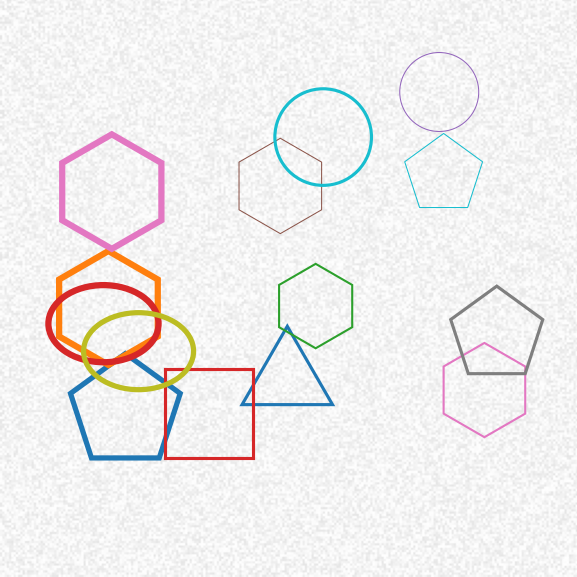[{"shape": "pentagon", "thickness": 2.5, "radius": 0.5, "center": [0.217, 0.287]}, {"shape": "triangle", "thickness": 1.5, "radius": 0.45, "center": [0.497, 0.344]}, {"shape": "hexagon", "thickness": 3, "radius": 0.49, "center": [0.188, 0.466]}, {"shape": "hexagon", "thickness": 1, "radius": 0.37, "center": [0.547, 0.469]}, {"shape": "square", "thickness": 1.5, "radius": 0.38, "center": [0.362, 0.283]}, {"shape": "oval", "thickness": 3, "radius": 0.48, "center": [0.179, 0.439]}, {"shape": "circle", "thickness": 0.5, "radius": 0.34, "center": [0.761, 0.84]}, {"shape": "hexagon", "thickness": 0.5, "radius": 0.41, "center": [0.485, 0.677]}, {"shape": "hexagon", "thickness": 3, "radius": 0.5, "center": [0.194, 0.667]}, {"shape": "hexagon", "thickness": 1, "radius": 0.41, "center": [0.839, 0.324]}, {"shape": "pentagon", "thickness": 1.5, "radius": 0.42, "center": [0.86, 0.42]}, {"shape": "oval", "thickness": 2.5, "radius": 0.48, "center": [0.24, 0.391]}, {"shape": "circle", "thickness": 1.5, "radius": 0.42, "center": [0.56, 0.762]}, {"shape": "pentagon", "thickness": 0.5, "radius": 0.35, "center": [0.768, 0.697]}]